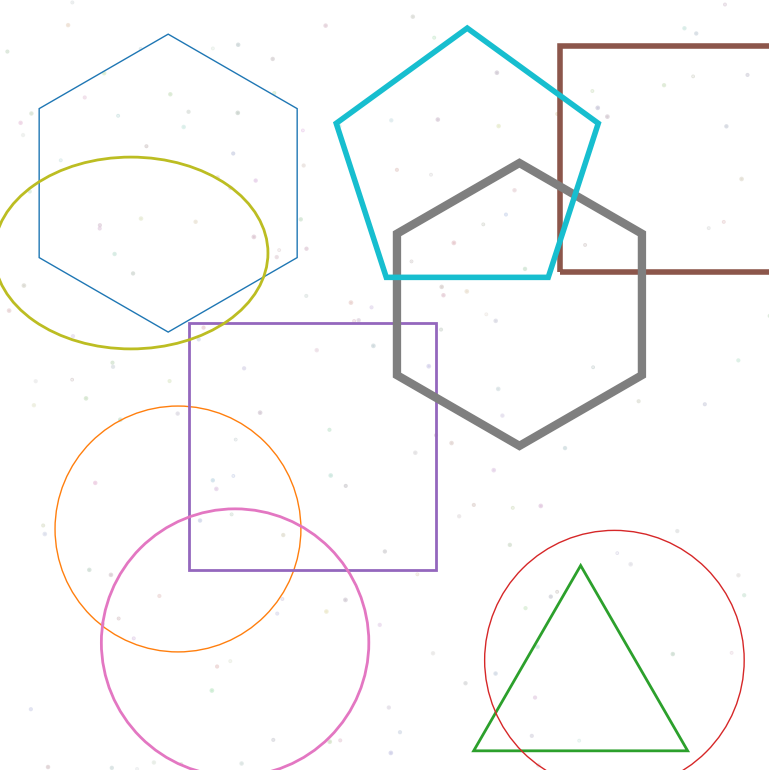[{"shape": "hexagon", "thickness": 0.5, "radius": 0.97, "center": [0.218, 0.762]}, {"shape": "circle", "thickness": 0.5, "radius": 0.8, "center": [0.231, 0.313]}, {"shape": "triangle", "thickness": 1, "radius": 0.8, "center": [0.754, 0.105]}, {"shape": "circle", "thickness": 0.5, "radius": 0.84, "center": [0.798, 0.143]}, {"shape": "square", "thickness": 1, "radius": 0.8, "center": [0.406, 0.42]}, {"shape": "square", "thickness": 2, "radius": 0.73, "center": [0.874, 0.793]}, {"shape": "circle", "thickness": 1, "radius": 0.87, "center": [0.305, 0.165]}, {"shape": "hexagon", "thickness": 3, "radius": 0.92, "center": [0.675, 0.605]}, {"shape": "oval", "thickness": 1, "radius": 0.89, "center": [0.17, 0.671]}, {"shape": "pentagon", "thickness": 2, "radius": 0.89, "center": [0.607, 0.785]}]